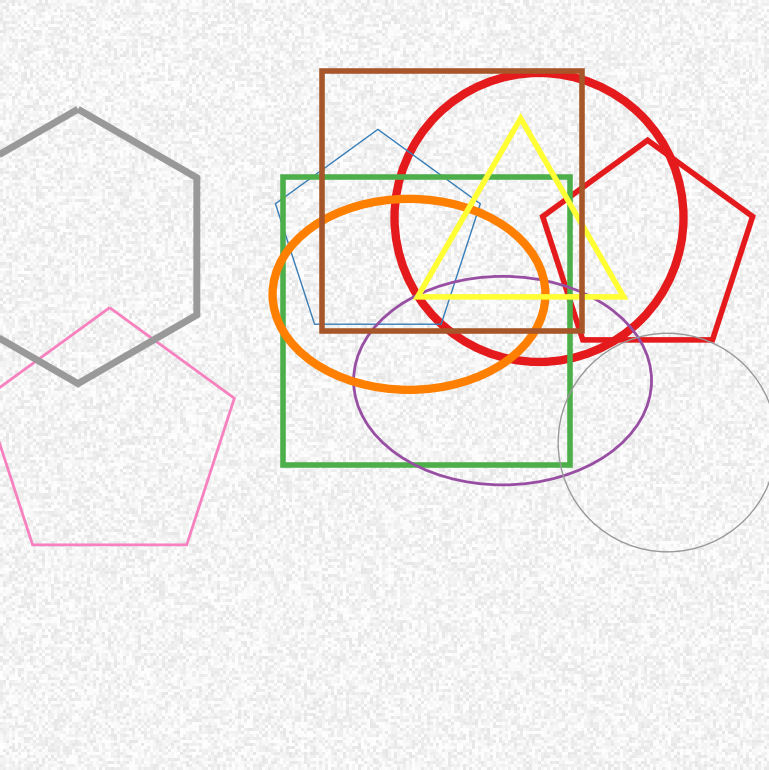[{"shape": "circle", "thickness": 3, "radius": 0.94, "center": [0.7, 0.718]}, {"shape": "pentagon", "thickness": 2, "radius": 0.72, "center": [0.841, 0.675]}, {"shape": "pentagon", "thickness": 0.5, "radius": 0.7, "center": [0.491, 0.692]}, {"shape": "square", "thickness": 2, "radius": 0.93, "center": [0.554, 0.583]}, {"shape": "oval", "thickness": 1, "radius": 0.97, "center": [0.653, 0.506]}, {"shape": "oval", "thickness": 3, "radius": 0.89, "center": [0.531, 0.618]}, {"shape": "triangle", "thickness": 2, "radius": 0.77, "center": [0.676, 0.692]}, {"shape": "square", "thickness": 2, "radius": 0.84, "center": [0.587, 0.739]}, {"shape": "pentagon", "thickness": 1, "radius": 0.85, "center": [0.142, 0.43]}, {"shape": "hexagon", "thickness": 2.5, "radius": 0.89, "center": [0.101, 0.68]}, {"shape": "circle", "thickness": 0.5, "radius": 0.71, "center": [0.867, 0.425]}]